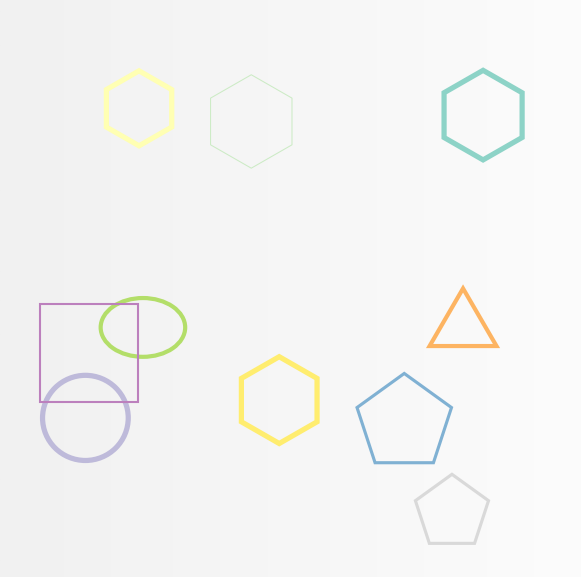[{"shape": "hexagon", "thickness": 2.5, "radius": 0.39, "center": [0.831, 0.8]}, {"shape": "hexagon", "thickness": 2.5, "radius": 0.32, "center": [0.239, 0.812]}, {"shape": "circle", "thickness": 2.5, "radius": 0.37, "center": [0.147, 0.275]}, {"shape": "pentagon", "thickness": 1.5, "radius": 0.43, "center": [0.695, 0.267]}, {"shape": "triangle", "thickness": 2, "radius": 0.33, "center": [0.797, 0.433]}, {"shape": "oval", "thickness": 2, "radius": 0.36, "center": [0.246, 0.432]}, {"shape": "pentagon", "thickness": 1.5, "radius": 0.33, "center": [0.778, 0.112]}, {"shape": "square", "thickness": 1, "radius": 0.42, "center": [0.153, 0.388]}, {"shape": "hexagon", "thickness": 0.5, "radius": 0.4, "center": [0.432, 0.789]}, {"shape": "hexagon", "thickness": 2.5, "radius": 0.38, "center": [0.48, 0.306]}]